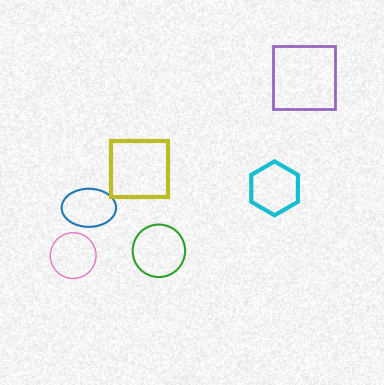[{"shape": "oval", "thickness": 1.5, "radius": 0.35, "center": [0.231, 0.46]}, {"shape": "circle", "thickness": 1.5, "radius": 0.34, "center": [0.413, 0.349]}, {"shape": "square", "thickness": 2, "radius": 0.41, "center": [0.79, 0.799]}, {"shape": "circle", "thickness": 1, "radius": 0.3, "center": [0.19, 0.336]}, {"shape": "square", "thickness": 3, "radius": 0.37, "center": [0.362, 0.561]}, {"shape": "hexagon", "thickness": 3, "radius": 0.35, "center": [0.713, 0.511]}]